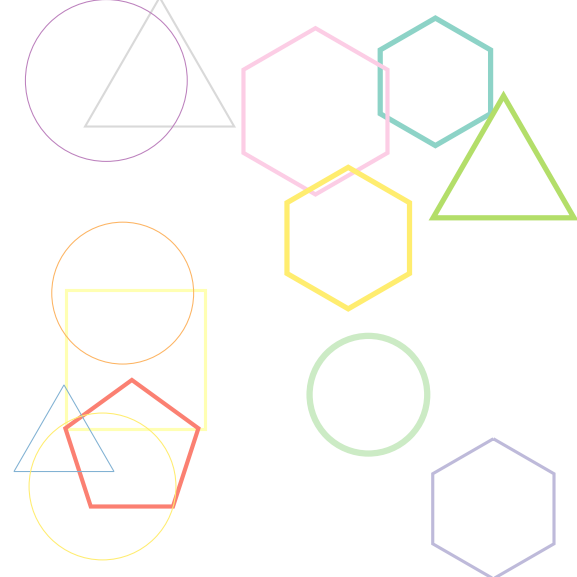[{"shape": "hexagon", "thickness": 2.5, "radius": 0.55, "center": [0.754, 0.857]}, {"shape": "square", "thickness": 1.5, "radius": 0.6, "center": [0.234, 0.376]}, {"shape": "hexagon", "thickness": 1.5, "radius": 0.61, "center": [0.854, 0.118]}, {"shape": "pentagon", "thickness": 2, "radius": 0.61, "center": [0.228, 0.22]}, {"shape": "triangle", "thickness": 0.5, "radius": 0.5, "center": [0.111, 0.233]}, {"shape": "circle", "thickness": 0.5, "radius": 0.61, "center": [0.212, 0.492]}, {"shape": "triangle", "thickness": 2.5, "radius": 0.7, "center": [0.872, 0.692]}, {"shape": "hexagon", "thickness": 2, "radius": 0.72, "center": [0.546, 0.806]}, {"shape": "triangle", "thickness": 1, "radius": 0.75, "center": [0.276, 0.855]}, {"shape": "circle", "thickness": 0.5, "radius": 0.7, "center": [0.184, 0.86]}, {"shape": "circle", "thickness": 3, "radius": 0.51, "center": [0.638, 0.316]}, {"shape": "circle", "thickness": 0.5, "radius": 0.64, "center": [0.178, 0.157]}, {"shape": "hexagon", "thickness": 2.5, "radius": 0.61, "center": [0.603, 0.587]}]